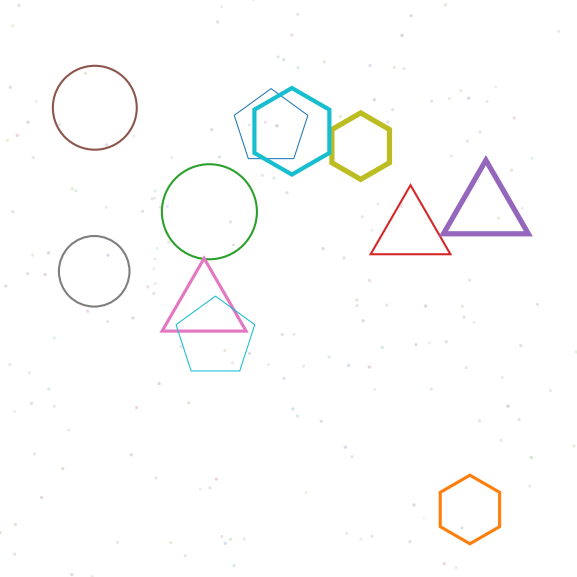[{"shape": "pentagon", "thickness": 0.5, "radius": 0.34, "center": [0.469, 0.779]}, {"shape": "hexagon", "thickness": 1.5, "radius": 0.3, "center": [0.814, 0.117]}, {"shape": "circle", "thickness": 1, "radius": 0.41, "center": [0.363, 0.632]}, {"shape": "triangle", "thickness": 1, "radius": 0.4, "center": [0.711, 0.599]}, {"shape": "triangle", "thickness": 2.5, "radius": 0.42, "center": [0.841, 0.637]}, {"shape": "circle", "thickness": 1, "radius": 0.36, "center": [0.164, 0.813]}, {"shape": "triangle", "thickness": 1.5, "radius": 0.42, "center": [0.353, 0.468]}, {"shape": "circle", "thickness": 1, "radius": 0.31, "center": [0.163, 0.529]}, {"shape": "hexagon", "thickness": 2.5, "radius": 0.29, "center": [0.625, 0.746]}, {"shape": "hexagon", "thickness": 2, "radius": 0.37, "center": [0.505, 0.772]}, {"shape": "pentagon", "thickness": 0.5, "radius": 0.36, "center": [0.373, 0.415]}]